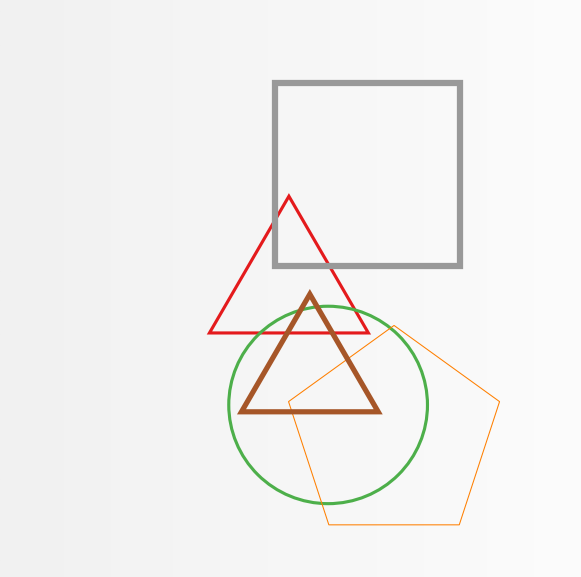[{"shape": "triangle", "thickness": 1.5, "radius": 0.79, "center": [0.497, 0.502]}, {"shape": "circle", "thickness": 1.5, "radius": 0.85, "center": [0.565, 0.298]}, {"shape": "pentagon", "thickness": 0.5, "radius": 0.95, "center": [0.678, 0.245]}, {"shape": "triangle", "thickness": 2.5, "radius": 0.68, "center": [0.533, 0.354]}, {"shape": "square", "thickness": 3, "radius": 0.79, "center": [0.632, 0.697]}]